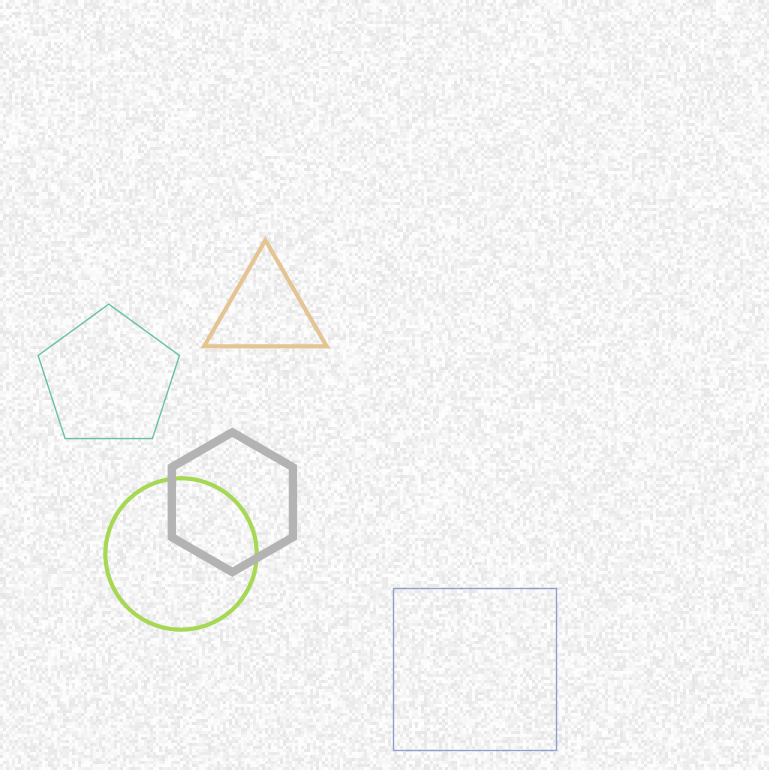[{"shape": "pentagon", "thickness": 0.5, "radius": 0.48, "center": [0.141, 0.509]}, {"shape": "square", "thickness": 0.5, "radius": 0.53, "center": [0.616, 0.131]}, {"shape": "circle", "thickness": 1.5, "radius": 0.49, "center": [0.235, 0.281]}, {"shape": "triangle", "thickness": 1.5, "radius": 0.46, "center": [0.345, 0.596]}, {"shape": "hexagon", "thickness": 3, "radius": 0.45, "center": [0.302, 0.348]}]